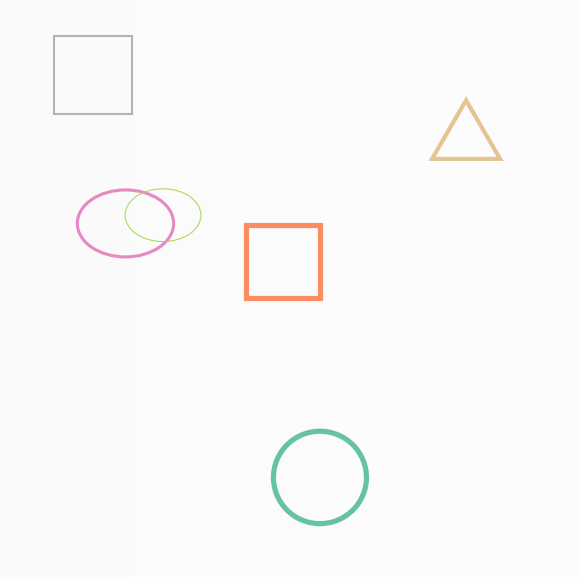[{"shape": "circle", "thickness": 2.5, "radius": 0.4, "center": [0.55, 0.172]}, {"shape": "square", "thickness": 2.5, "radius": 0.32, "center": [0.486, 0.547]}, {"shape": "oval", "thickness": 1.5, "radius": 0.41, "center": [0.216, 0.612]}, {"shape": "oval", "thickness": 0.5, "radius": 0.33, "center": [0.28, 0.627]}, {"shape": "triangle", "thickness": 2, "radius": 0.34, "center": [0.802, 0.758]}, {"shape": "square", "thickness": 1, "radius": 0.33, "center": [0.16, 0.869]}]